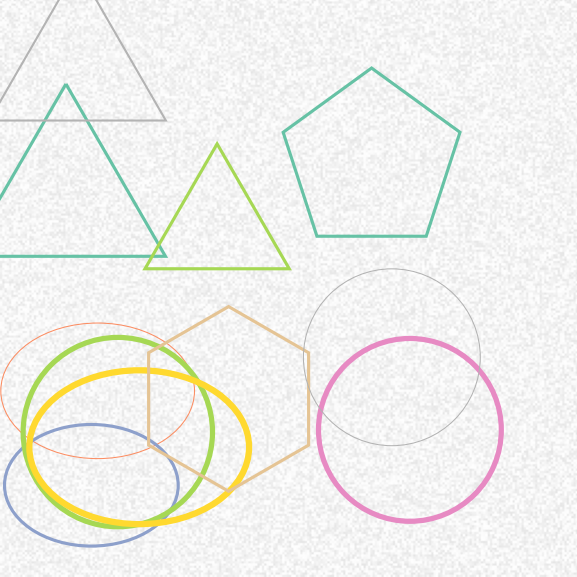[{"shape": "triangle", "thickness": 1.5, "radius": 0.99, "center": [0.114, 0.655]}, {"shape": "pentagon", "thickness": 1.5, "radius": 0.8, "center": [0.643, 0.72]}, {"shape": "oval", "thickness": 0.5, "radius": 0.84, "center": [0.169, 0.322]}, {"shape": "oval", "thickness": 1.5, "radius": 0.75, "center": [0.158, 0.159]}, {"shape": "circle", "thickness": 2.5, "radius": 0.79, "center": [0.71, 0.255]}, {"shape": "triangle", "thickness": 1.5, "radius": 0.72, "center": [0.376, 0.606]}, {"shape": "circle", "thickness": 2.5, "radius": 0.82, "center": [0.204, 0.251]}, {"shape": "oval", "thickness": 3, "radius": 0.95, "center": [0.241, 0.225]}, {"shape": "hexagon", "thickness": 1.5, "radius": 0.8, "center": [0.396, 0.308]}, {"shape": "triangle", "thickness": 1, "radius": 0.88, "center": [0.134, 0.879]}, {"shape": "circle", "thickness": 0.5, "radius": 0.77, "center": [0.679, 0.38]}]